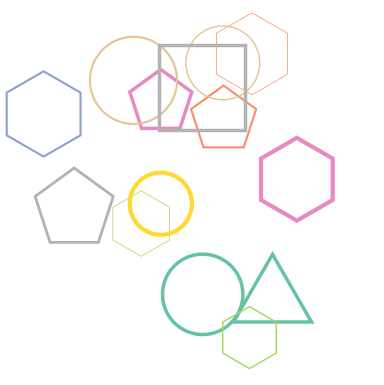[{"shape": "triangle", "thickness": 2.5, "radius": 0.59, "center": [0.708, 0.222]}, {"shape": "circle", "thickness": 2.5, "radius": 0.52, "center": [0.526, 0.235]}, {"shape": "hexagon", "thickness": 0.5, "radius": 0.53, "center": [0.654, 0.86]}, {"shape": "pentagon", "thickness": 1.5, "radius": 0.44, "center": [0.581, 0.689]}, {"shape": "hexagon", "thickness": 1.5, "radius": 0.55, "center": [0.113, 0.704]}, {"shape": "pentagon", "thickness": 2.5, "radius": 0.42, "center": [0.418, 0.735]}, {"shape": "hexagon", "thickness": 3, "radius": 0.54, "center": [0.771, 0.534]}, {"shape": "hexagon", "thickness": 1, "radius": 0.4, "center": [0.648, 0.123]}, {"shape": "hexagon", "thickness": 0.5, "radius": 0.43, "center": [0.367, 0.419]}, {"shape": "circle", "thickness": 3, "radius": 0.4, "center": [0.418, 0.471]}, {"shape": "circle", "thickness": 1.5, "radius": 0.57, "center": [0.347, 0.791]}, {"shape": "circle", "thickness": 1, "radius": 0.48, "center": [0.579, 0.837]}, {"shape": "square", "thickness": 2.5, "radius": 0.56, "center": [0.524, 0.773]}, {"shape": "pentagon", "thickness": 2, "radius": 0.53, "center": [0.193, 0.457]}]